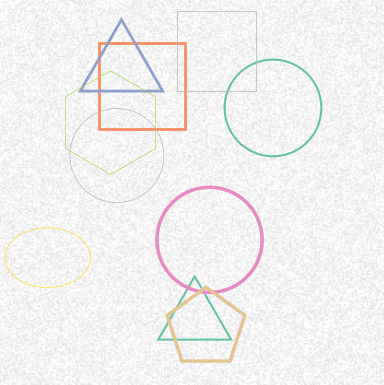[{"shape": "triangle", "thickness": 1.5, "radius": 0.55, "center": [0.506, 0.173]}, {"shape": "circle", "thickness": 1.5, "radius": 0.63, "center": [0.709, 0.72]}, {"shape": "square", "thickness": 2, "radius": 0.56, "center": [0.369, 0.777]}, {"shape": "triangle", "thickness": 2, "radius": 0.62, "center": [0.315, 0.825]}, {"shape": "circle", "thickness": 2.5, "radius": 0.68, "center": [0.544, 0.377]}, {"shape": "hexagon", "thickness": 0.5, "radius": 0.67, "center": [0.287, 0.681]}, {"shape": "oval", "thickness": 0.5, "radius": 0.55, "center": [0.124, 0.331]}, {"shape": "pentagon", "thickness": 2.5, "radius": 0.53, "center": [0.535, 0.148]}, {"shape": "circle", "thickness": 0.5, "radius": 0.61, "center": [0.304, 0.596]}, {"shape": "square", "thickness": 0.5, "radius": 0.52, "center": [0.562, 0.868]}]